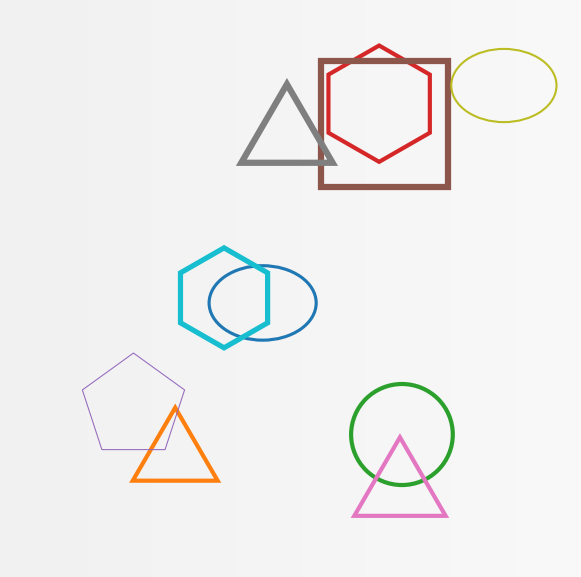[{"shape": "oval", "thickness": 1.5, "radius": 0.46, "center": [0.452, 0.475]}, {"shape": "triangle", "thickness": 2, "radius": 0.42, "center": [0.301, 0.209]}, {"shape": "circle", "thickness": 2, "radius": 0.44, "center": [0.692, 0.247]}, {"shape": "hexagon", "thickness": 2, "radius": 0.5, "center": [0.652, 0.82]}, {"shape": "pentagon", "thickness": 0.5, "radius": 0.46, "center": [0.23, 0.295]}, {"shape": "square", "thickness": 3, "radius": 0.54, "center": [0.661, 0.785]}, {"shape": "triangle", "thickness": 2, "radius": 0.45, "center": [0.688, 0.151]}, {"shape": "triangle", "thickness": 3, "radius": 0.45, "center": [0.494, 0.763]}, {"shape": "oval", "thickness": 1, "radius": 0.45, "center": [0.867, 0.851]}, {"shape": "hexagon", "thickness": 2.5, "radius": 0.43, "center": [0.385, 0.483]}]